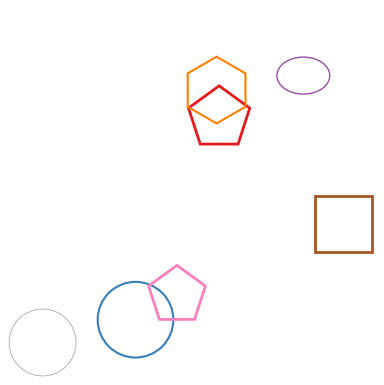[{"shape": "pentagon", "thickness": 2, "radius": 0.42, "center": [0.569, 0.693]}, {"shape": "circle", "thickness": 1.5, "radius": 0.49, "center": [0.352, 0.17]}, {"shape": "oval", "thickness": 1, "radius": 0.34, "center": [0.788, 0.804]}, {"shape": "hexagon", "thickness": 1.5, "radius": 0.43, "center": [0.563, 0.766]}, {"shape": "square", "thickness": 2, "radius": 0.37, "center": [0.893, 0.419]}, {"shape": "pentagon", "thickness": 2, "radius": 0.39, "center": [0.46, 0.233]}, {"shape": "circle", "thickness": 0.5, "radius": 0.43, "center": [0.111, 0.11]}]